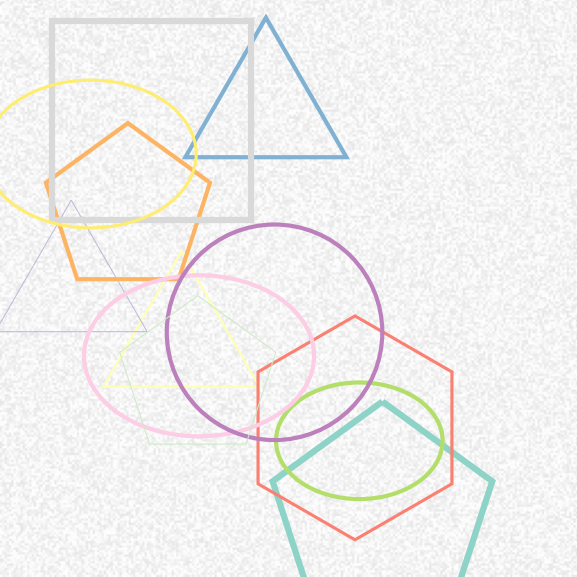[{"shape": "pentagon", "thickness": 3, "radius": 1.0, "center": [0.662, 0.104]}, {"shape": "triangle", "thickness": 1, "radius": 0.78, "center": [0.314, 0.407]}, {"shape": "triangle", "thickness": 0.5, "radius": 0.76, "center": [0.123, 0.501]}, {"shape": "hexagon", "thickness": 1.5, "radius": 0.97, "center": [0.615, 0.258]}, {"shape": "triangle", "thickness": 2, "radius": 0.81, "center": [0.46, 0.807]}, {"shape": "pentagon", "thickness": 2, "radius": 0.75, "center": [0.222, 0.637]}, {"shape": "oval", "thickness": 2, "radius": 0.72, "center": [0.622, 0.236]}, {"shape": "oval", "thickness": 2, "radius": 1.0, "center": [0.345, 0.383]}, {"shape": "square", "thickness": 3, "radius": 0.86, "center": [0.262, 0.79]}, {"shape": "circle", "thickness": 2, "radius": 0.93, "center": [0.475, 0.424]}, {"shape": "pentagon", "thickness": 0.5, "radius": 0.71, "center": [0.343, 0.345]}, {"shape": "oval", "thickness": 1.5, "radius": 0.91, "center": [0.157, 0.732]}]